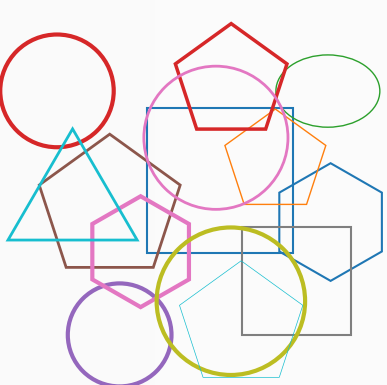[{"shape": "hexagon", "thickness": 1.5, "radius": 0.76, "center": [0.853, 0.423]}, {"shape": "square", "thickness": 1.5, "radius": 0.94, "center": [0.567, 0.531]}, {"shape": "pentagon", "thickness": 1, "radius": 0.68, "center": [0.711, 0.58]}, {"shape": "oval", "thickness": 1, "radius": 0.67, "center": [0.846, 0.763]}, {"shape": "pentagon", "thickness": 2.5, "radius": 0.76, "center": [0.597, 0.787]}, {"shape": "circle", "thickness": 3, "radius": 0.73, "center": [0.147, 0.764]}, {"shape": "circle", "thickness": 3, "radius": 0.67, "center": [0.309, 0.13]}, {"shape": "pentagon", "thickness": 2, "radius": 0.96, "center": [0.283, 0.46]}, {"shape": "hexagon", "thickness": 3, "radius": 0.72, "center": [0.363, 0.346]}, {"shape": "circle", "thickness": 2, "radius": 0.93, "center": [0.557, 0.642]}, {"shape": "square", "thickness": 1.5, "radius": 0.7, "center": [0.764, 0.271]}, {"shape": "circle", "thickness": 3, "radius": 0.96, "center": [0.596, 0.218]}, {"shape": "triangle", "thickness": 2, "radius": 0.96, "center": [0.187, 0.473]}, {"shape": "pentagon", "thickness": 0.5, "radius": 0.84, "center": [0.622, 0.155]}]